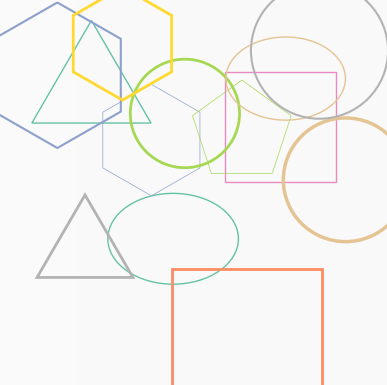[{"shape": "triangle", "thickness": 1, "radius": 0.89, "center": [0.236, 0.769]}, {"shape": "oval", "thickness": 1, "radius": 0.84, "center": [0.447, 0.38]}, {"shape": "square", "thickness": 2, "radius": 0.97, "center": [0.638, 0.108]}, {"shape": "hexagon", "thickness": 1.5, "radius": 0.95, "center": [0.148, 0.805]}, {"shape": "hexagon", "thickness": 0.5, "radius": 0.72, "center": [0.391, 0.636]}, {"shape": "square", "thickness": 1, "radius": 0.71, "center": [0.724, 0.671]}, {"shape": "pentagon", "thickness": 0.5, "radius": 0.67, "center": [0.624, 0.658]}, {"shape": "circle", "thickness": 2, "radius": 0.7, "center": [0.477, 0.705]}, {"shape": "hexagon", "thickness": 2, "radius": 0.73, "center": [0.316, 0.887]}, {"shape": "circle", "thickness": 2.5, "radius": 0.8, "center": [0.892, 0.533]}, {"shape": "oval", "thickness": 1, "radius": 0.77, "center": [0.737, 0.796]}, {"shape": "triangle", "thickness": 2, "radius": 0.71, "center": [0.219, 0.351]}, {"shape": "circle", "thickness": 1.5, "radius": 0.88, "center": [0.824, 0.869]}]